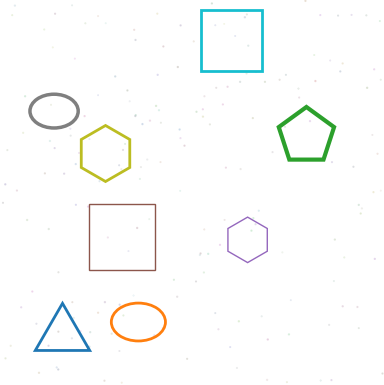[{"shape": "triangle", "thickness": 2, "radius": 0.41, "center": [0.162, 0.13]}, {"shape": "oval", "thickness": 2, "radius": 0.35, "center": [0.359, 0.164]}, {"shape": "pentagon", "thickness": 3, "radius": 0.38, "center": [0.796, 0.647]}, {"shape": "hexagon", "thickness": 1, "radius": 0.3, "center": [0.643, 0.377]}, {"shape": "square", "thickness": 1, "radius": 0.43, "center": [0.318, 0.385]}, {"shape": "oval", "thickness": 2.5, "radius": 0.31, "center": [0.14, 0.711]}, {"shape": "hexagon", "thickness": 2, "radius": 0.36, "center": [0.274, 0.601]}, {"shape": "square", "thickness": 2, "radius": 0.39, "center": [0.601, 0.895]}]